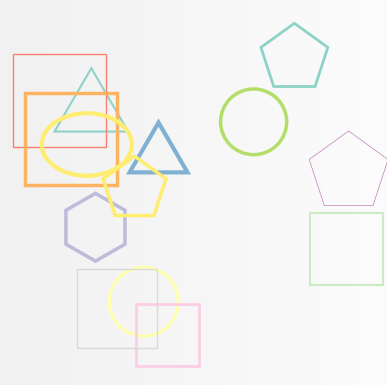[{"shape": "triangle", "thickness": 1.5, "radius": 0.55, "center": [0.236, 0.713]}, {"shape": "pentagon", "thickness": 2, "radius": 0.45, "center": [0.76, 0.849]}, {"shape": "circle", "thickness": 2.5, "radius": 0.45, "center": [0.371, 0.216]}, {"shape": "hexagon", "thickness": 2.5, "radius": 0.44, "center": [0.246, 0.41]}, {"shape": "square", "thickness": 1, "radius": 0.6, "center": [0.154, 0.739]}, {"shape": "triangle", "thickness": 3, "radius": 0.43, "center": [0.409, 0.595]}, {"shape": "square", "thickness": 2.5, "radius": 0.6, "center": [0.183, 0.639]}, {"shape": "circle", "thickness": 2.5, "radius": 0.43, "center": [0.655, 0.684]}, {"shape": "square", "thickness": 2, "radius": 0.41, "center": [0.432, 0.129]}, {"shape": "square", "thickness": 1, "radius": 0.51, "center": [0.302, 0.199]}, {"shape": "pentagon", "thickness": 0.5, "radius": 0.53, "center": [0.9, 0.553]}, {"shape": "square", "thickness": 1.5, "radius": 0.47, "center": [0.894, 0.353]}, {"shape": "oval", "thickness": 3, "radius": 0.58, "center": [0.224, 0.625]}, {"shape": "pentagon", "thickness": 2.5, "radius": 0.43, "center": [0.347, 0.509]}]